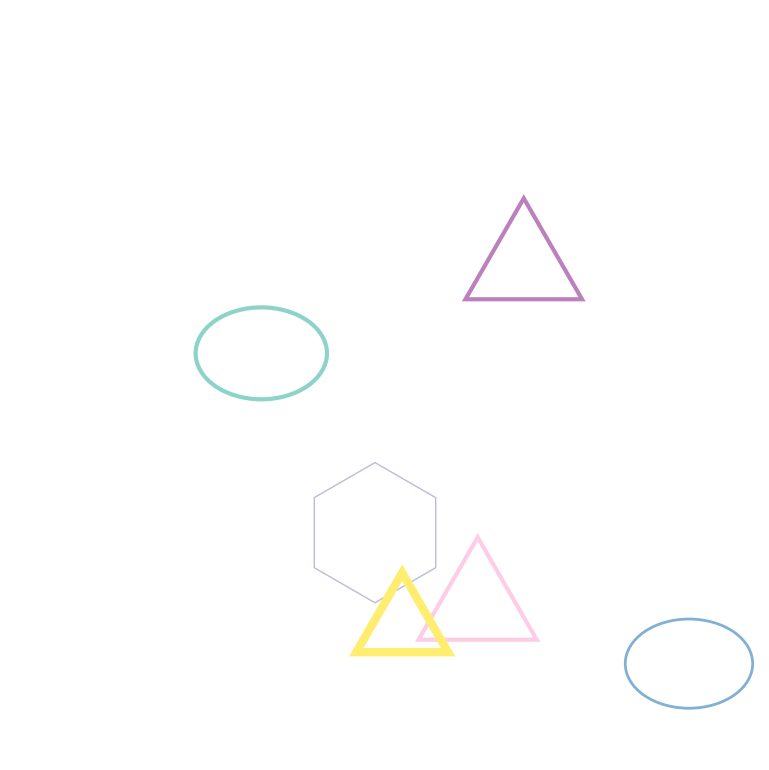[{"shape": "oval", "thickness": 1.5, "radius": 0.43, "center": [0.339, 0.541]}, {"shape": "hexagon", "thickness": 0.5, "radius": 0.46, "center": [0.487, 0.308]}, {"shape": "oval", "thickness": 1, "radius": 0.41, "center": [0.895, 0.138]}, {"shape": "triangle", "thickness": 1.5, "radius": 0.44, "center": [0.62, 0.214]}, {"shape": "triangle", "thickness": 1.5, "radius": 0.44, "center": [0.68, 0.655]}, {"shape": "triangle", "thickness": 3, "radius": 0.34, "center": [0.522, 0.187]}]